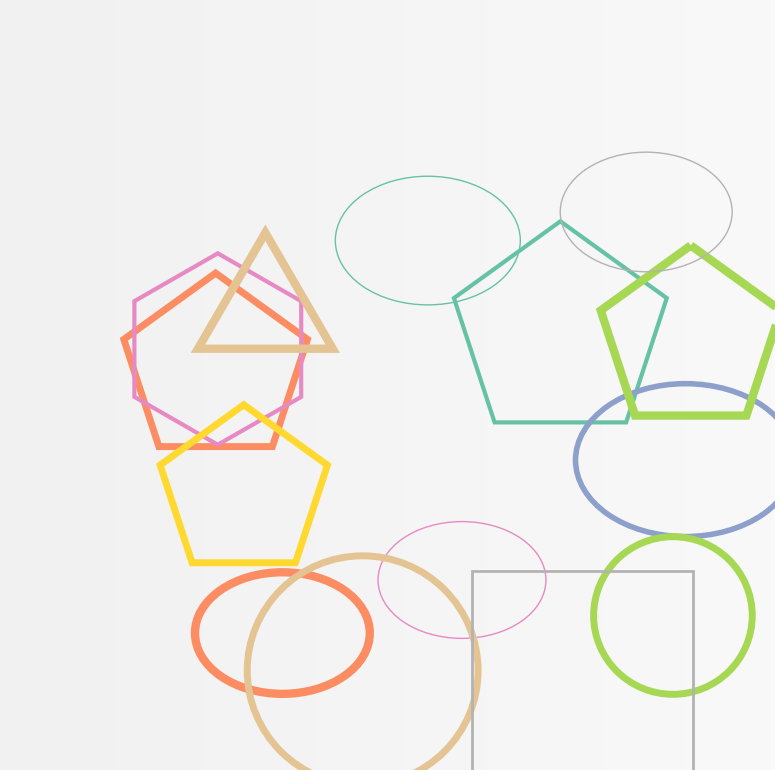[{"shape": "pentagon", "thickness": 1.5, "radius": 0.72, "center": [0.723, 0.568]}, {"shape": "oval", "thickness": 0.5, "radius": 0.6, "center": [0.552, 0.688]}, {"shape": "pentagon", "thickness": 2.5, "radius": 0.62, "center": [0.278, 0.521]}, {"shape": "oval", "thickness": 3, "radius": 0.56, "center": [0.364, 0.178]}, {"shape": "oval", "thickness": 2, "radius": 0.71, "center": [0.884, 0.402]}, {"shape": "oval", "thickness": 0.5, "radius": 0.54, "center": [0.596, 0.247]}, {"shape": "hexagon", "thickness": 1.5, "radius": 0.62, "center": [0.281, 0.547]}, {"shape": "pentagon", "thickness": 3, "radius": 0.61, "center": [0.891, 0.559]}, {"shape": "circle", "thickness": 2.5, "radius": 0.51, "center": [0.868, 0.201]}, {"shape": "pentagon", "thickness": 2.5, "radius": 0.57, "center": [0.315, 0.361]}, {"shape": "circle", "thickness": 2.5, "radius": 0.74, "center": [0.468, 0.129]}, {"shape": "triangle", "thickness": 3, "radius": 0.5, "center": [0.342, 0.597]}, {"shape": "square", "thickness": 1, "radius": 0.71, "center": [0.752, 0.116]}, {"shape": "oval", "thickness": 0.5, "radius": 0.55, "center": [0.834, 0.725]}]